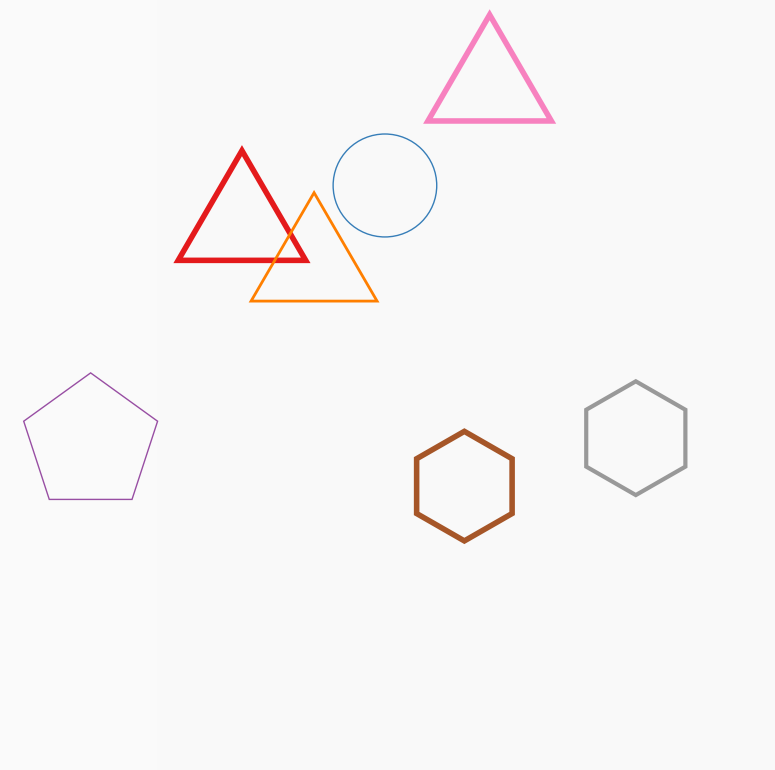[{"shape": "triangle", "thickness": 2, "radius": 0.47, "center": [0.312, 0.709]}, {"shape": "circle", "thickness": 0.5, "radius": 0.33, "center": [0.497, 0.759]}, {"shape": "pentagon", "thickness": 0.5, "radius": 0.45, "center": [0.117, 0.425]}, {"shape": "triangle", "thickness": 1, "radius": 0.47, "center": [0.405, 0.656]}, {"shape": "hexagon", "thickness": 2, "radius": 0.36, "center": [0.599, 0.369]}, {"shape": "triangle", "thickness": 2, "radius": 0.46, "center": [0.632, 0.889]}, {"shape": "hexagon", "thickness": 1.5, "radius": 0.37, "center": [0.82, 0.431]}]